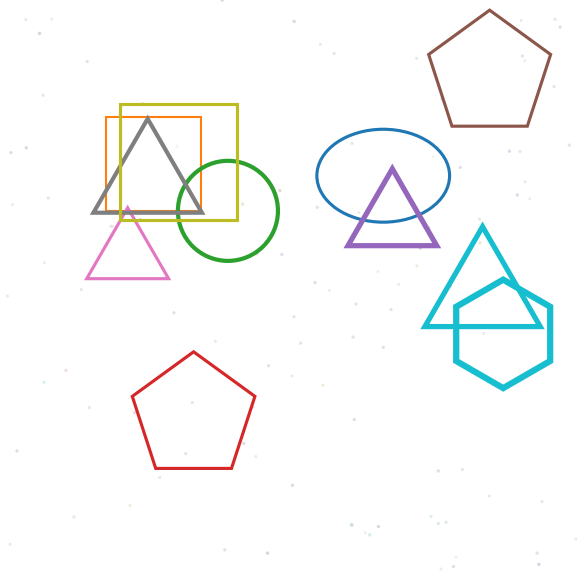[{"shape": "oval", "thickness": 1.5, "radius": 0.57, "center": [0.664, 0.695]}, {"shape": "square", "thickness": 1, "radius": 0.41, "center": [0.265, 0.715]}, {"shape": "circle", "thickness": 2, "radius": 0.43, "center": [0.395, 0.634]}, {"shape": "pentagon", "thickness": 1.5, "radius": 0.56, "center": [0.335, 0.278]}, {"shape": "triangle", "thickness": 2.5, "radius": 0.44, "center": [0.679, 0.618]}, {"shape": "pentagon", "thickness": 1.5, "radius": 0.56, "center": [0.848, 0.87]}, {"shape": "triangle", "thickness": 1.5, "radius": 0.41, "center": [0.221, 0.558]}, {"shape": "triangle", "thickness": 2, "radius": 0.54, "center": [0.256, 0.685]}, {"shape": "square", "thickness": 1.5, "radius": 0.5, "center": [0.309, 0.718]}, {"shape": "hexagon", "thickness": 3, "radius": 0.47, "center": [0.871, 0.421]}, {"shape": "triangle", "thickness": 2.5, "radius": 0.58, "center": [0.836, 0.491]}]